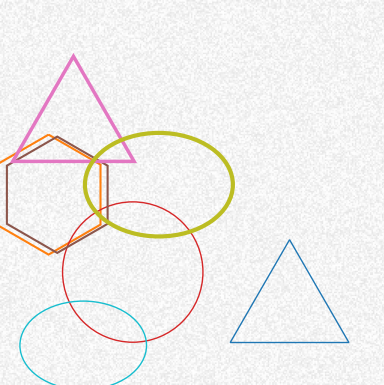[{"shape": "triangle", "thickness": 1, "radius": 0.89, "center": [0.752, 0.199]}, {"shape": "hexagon", "thickness": 1.5, "radius": 0.78, "center": [0.126, 0.495]}, {"shape": "circle", "thickness": 1, "radius": 0.91, "center": [0.345, 0.293]}, {"shape": "hexagon", "thickness": 1.5, "radius": 0.76, "center": [0.149, 0.494]}, {"shape": "triangle", "thickness": 2.5, "radius": 0.91, "center": [0.191, 0.672]}, {"shape": "oval", "thickness": 3, "radius": 0.96, "center": [0.413, 0.52]}, {"shape": "oval", "thickness": 1, "radius": 0.82, "center": [0.216, 0.103]}]